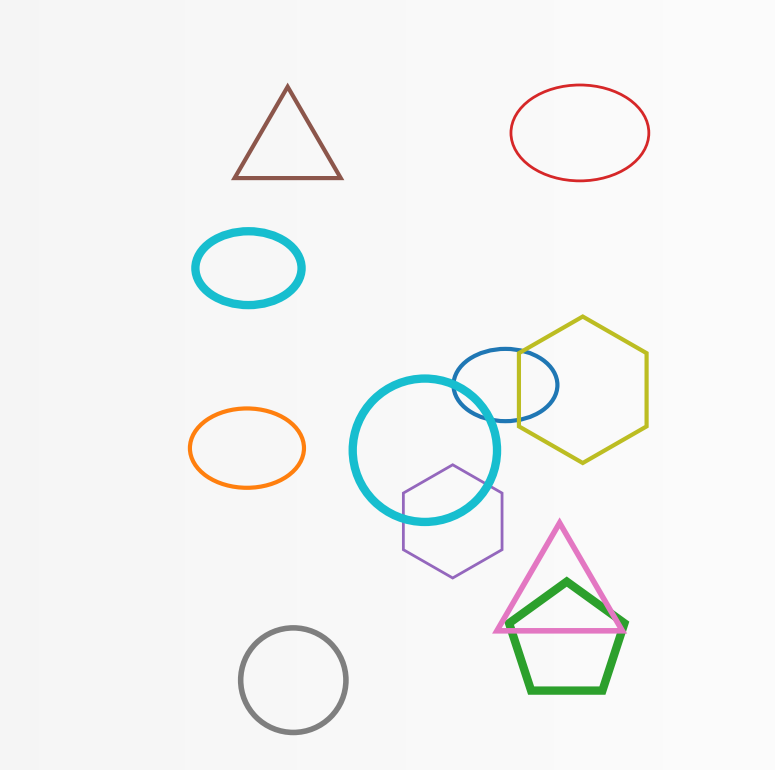[{"shape": "oval", "thickness": 1.5, "radius": 0.34, "center": [0.652, 0.5]}, {"shape": "oval", "thickness": 1.5, "radius": 0.37, "center": [0.319, 0.418]}, {"shape": "pentagon", "thickness": 3, "radius": 0.39, "center": [0.731, 0.166]}, {"shape": "oval", "thickness": 1, "radius": 0.44, "center": [0.748, 0.827]}, {"shape": "hexagon", "thickness": 1, "radius": 0.37, "center": [0.584, 0.323]}, {"shape": "triangle", "thickness": 1.5, "radius": 0.4, "center": [0.371, 0.808]}, {"shape": "triangle", "thickness": 2, "radius": 0.47, "center": [0.722, 0.227]}, {"shape": "circle", "thickness": 2, "radius": 0.34, "center": [0.378, 0.117]}, {"shape": "hexagon", "thickness": 1.5, "radius": 0.48, "center": [0.752, 0.494]}, {"shape": "circle", "thickness": 3, "radius": 0.47, "center": [0.548, 0.415]}, {"shape": "oval", "thickness": 3, "radius": 0.34, "center": [0.321, 0.652]}]